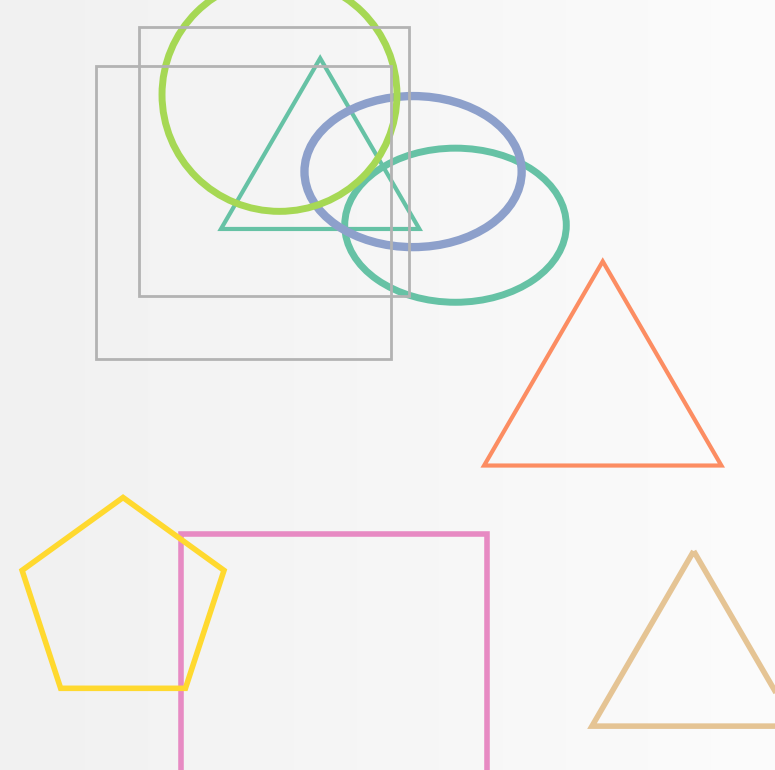[{"shape": "triangle", "thickness": 1.5, "radius": 0.74, "center": [0.413, 0.777]}, {"shape": "oval", "thickness": 2.5, "radius": 0.71, "center": [0.588, 0.708]}, {"shape": "triangle", "thickness": 1.5, "radius": 0.88, "center": [0.778, 0.484]}, {"shape": "oval", "thickness": 3, "radius": 0.7, "center": [0.533, 0.777]}, {"shape": "square", "thickness": 2, "radius": 0.99, "center": [0.431, 0.109]}, {"shape": "circle", "thickness": 2.5, "radius": 0.76, "center": [0.361, 0.877]}, {"shape": "pentagon", "thickness": 2, "radius": 0.68, "center": [0.159, 0.217]}, {"shape": "triangle", "thickness": 2, "radius": 0.76, "center": [0.895, 0.133]}, {"shape": "square", "thickness": 1, "radius": 0.87, "center": [0.354, 0.79]}, {"shape": "square", "thickness": 1, "radius": 0.95, "center": [0.314, 0.723]}]